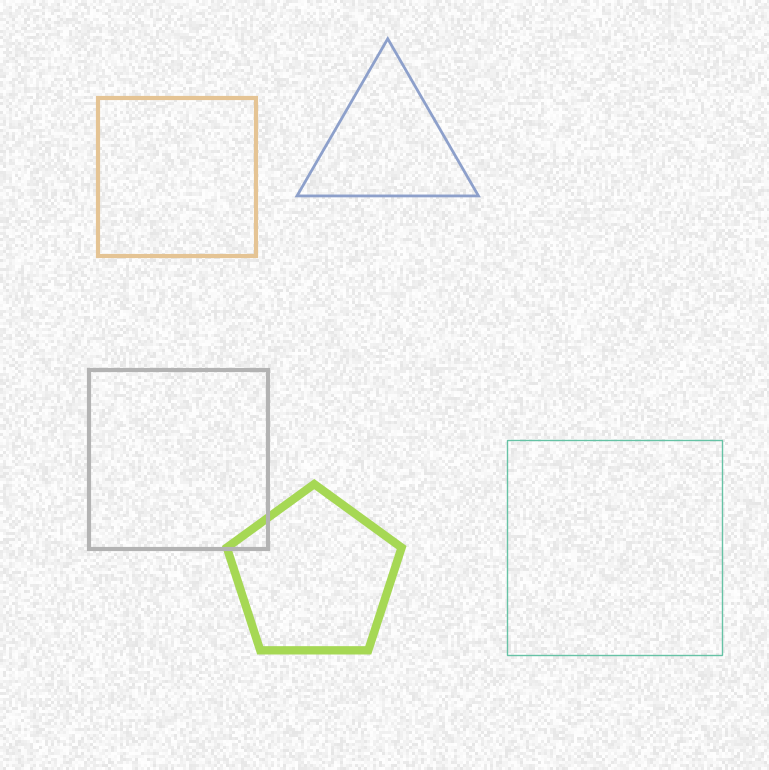[{"shape": "square", "thickness": 0.5, "radius": 0.7, "center": [0.798, 0.289]}, {"shape": "triangle", "thickness": 1, "radius": 0.68, "center": [0.504, 0.814]}, {"shape": "pentagon", "thickness": 3, "radius": 0.6, "center": [0.408, 0.252]}, {"shape": "square", "thickness": 1.5, "radius": 0.51, "center": [0.229, 0.77]}, {"shape": "square", "thickness": 1.5, "radius": 0.58, "center": [0.232, 0.403]}]